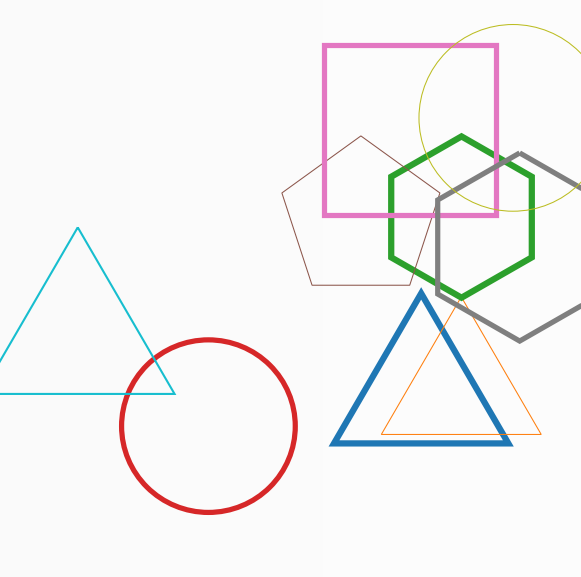[{"shape": "triangle", "thickness": 3, "radius": 0.87, "center": [0.725, 0.318]}, {"shape": "triangle", "thickness": 0.5, "radius": 0.79, "center": [0.794, 0.326]}, {"shape": "hexagon", "thickness": 3, "radius": 0.7, "center": [0.794, 0.623]}, {"shape": "circle", "thickness": 2.5, "radius": 0.75, "center": [0.359, 0.261]}, {"shape": "pentagon", "thickness": 0.5, "radius": 0.71, "center": [0.621, 0.621]}, {"shape": "square", "thickness": 2.5, "radius": 0.74, "center": [0.705, 0.774]}, {"shape": "hexagon", "thickness": 2.5, "radius": 0.81, "center": [0.894, 0.571]}, {"shape": "circle", "thickness": 0.5, "radius": 0.81, "center": [0.882, 0.795]}, {"shape": "triangle", "thickness": 1, "radius": 0.96, "center": [0.134, 0.413]}]